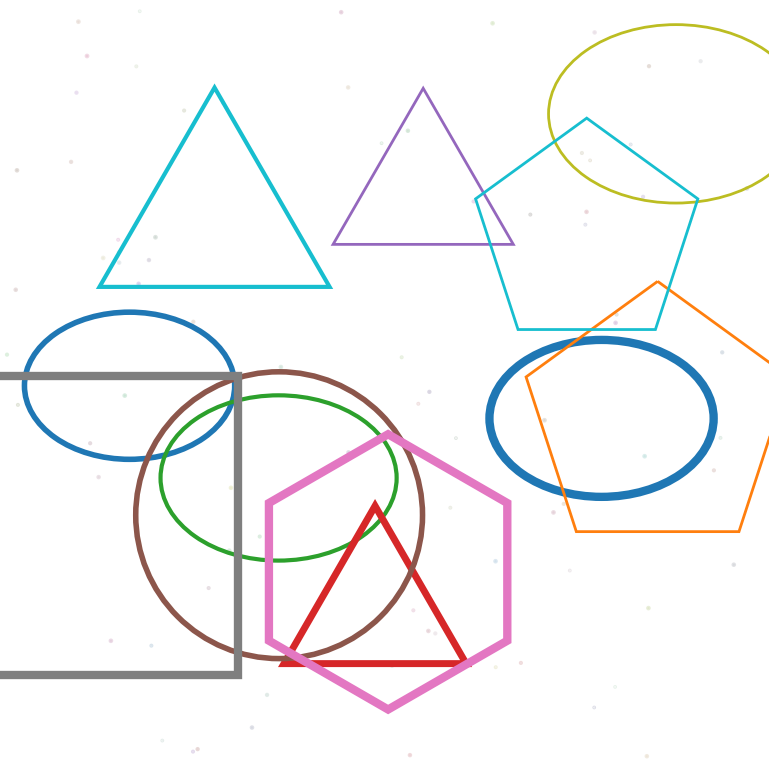[{"shape": "oval", "thickness": 2, "radius": 0.68, "center": [0.168, 0.499]}, {"shape": "oval", "thickness": 3, "radius": 0.73, "center": [0.781, 0.457]}, {"shape": "pentagon", "thickness": 1, "radius": 0.9, "center": [0.854, 0.455]}, {"shape": "oval", "thickness": 1.5, "radius": 0.77, "center": [0.362, 0.379]}, {"shape": "triangle", "thickness": 2.5, "radius": 0.68, "center": [0.487, 0.206]}, {"shape": "triangle", "thickness": 1, "radius": 0.68, "center": [0.55, 0.75]}, {"shape": "circle", "thickness": 2, "radius": 0.93, "center": [0.363, 0.331]}, {"shape": "hexagon", "thickness": 3, "radius": 0.89, "center": [0.504, 0.257]}, {"shape": "square", "thickness": 3, "radius": 0.97, "center": [0.116, 0.318]}, {"shape": "oval", "thickness": 1, "radius": 0.83, "center": [0.878, 0.852]}, {"shape": "pentagon", "thickness": 1, "radius": 0.76, "center": [0.762, 0.695]}, {"shape": "triangle", "thickness": 1.5, "radius": 0.86, "center": [0.279, 0.714]}]